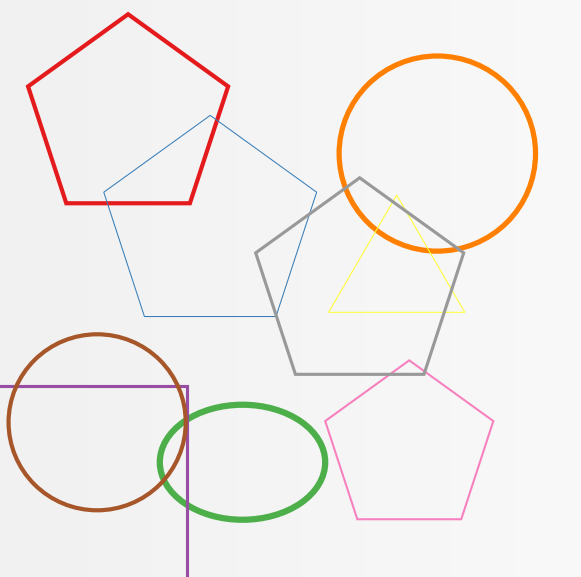[{"shape": "pentagon", "thickness": 2, "radius": 0.9, "center": [0.22, 0.794]}, {"shape": "pentagon", "thickness": 0.5, "radius": 0.96, "center": [0.362, 0.607]}, {"shape": "oval", "thickness": 3, "radius": 0.71, "center": [0.417, 0.199]}, {"shape": "square", "thickness": 1.5, "radius": 0.83, "center": [0.155, 0.164]}, {"shape": "circle", "thickness": 2.5, "radius": 0.84, "center": [0.752, 0.733]}, {"shape": "triangle", "thickness": 0.5, "radius": 0.68, "center": [0.683, 0.526]}, {"shape": "circle", "thickness": 2, "radius": 0.76, "center": [0.167, 0.268]}, {"shape": "pentagon", "thickness": 1, "radius": 0.76, "center": [0.704, 0.223]}, {"shape": "pentagon", "thickness": 1.5, "radius": 0.94, "center": [0.619, 0.503]}]